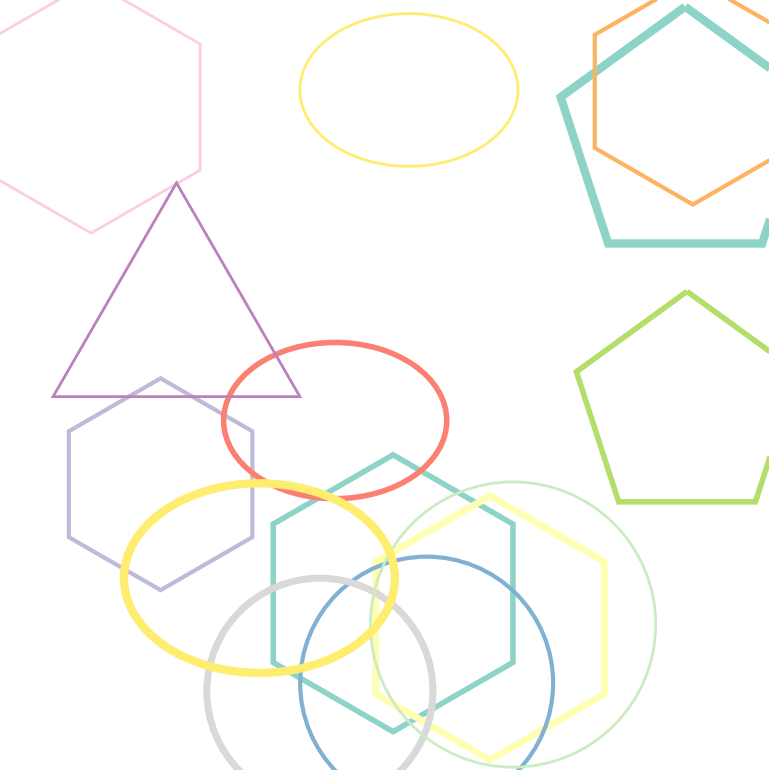[{"shape": "pentagon", "thickness": 3, "radius": 0.85, "center": [0.89, 0.821]}, {"shape": "hexagon", "thickness": 2, "radius": 0.9, "center": [0.51, 0.23]}, {"shape": "hexagon", "thickness": 2.5, "radius": 0.86, "center": [0.636, 0.185]}, {"shape": "hexagon", "thickness": 1.5, "radius": 0.69, "center": [0.209, 0.371]}, {"shape": "oval", "thickness": 2, "radius": 0.72, "center": [0.435, 0.454]}, {"shape": "circle", "thickness": 1.5, "radius": 0.82, "center": [0.554, 0.113]}, {"shape": "hexagon", "thickness": 1.5, "radius": 0.74, "center": [0.9, 0.881]}, {"shape": "pentagon", "thickness": 2, "radius": 0.76, "center": [0.892, 0.47]}, {"shape": "hexagon", "thickness": 1, "radius": 0.82, "center": [0.118, 0.861]}, {"shape": "circle", "thickness": 2.5, "radius": 0.73, "center": [0.415, 0.102]}, {"shape": "triangle", "thickness": 1, "radius": 0.93, "center": [0.229, 0.577]}, {"shape": "circle", "thickness": 1, "radius": 0.93, "center": [0.666, 0.189]}, {"shape": "oval", "thickness": 3, "radius": 0.88, "center": [0.337, 0.249]}, {"shape": "oval", "thickness": 1, "radius": 0.71, "center": [0.531, 0.883]}]